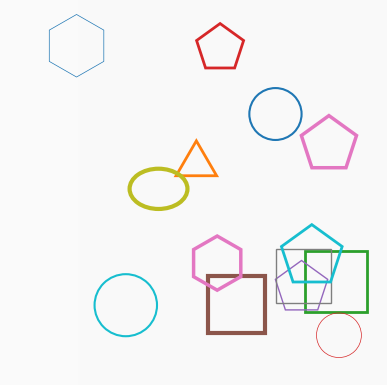[{"shape": "hexagon", "thickness": 0.5, "radius": 0.41, "center": [0.198, 0.881]}, {"shape": "circle", "thickness": 1.5, "radius": 0.34, "center": [0.711, 0.704]}, {"shape": "triangle", "thickness": 2, "radius": 0.3, "center": [0.507, 0.574]}, {"shape": "square", "thickness": 2, "radius": 0.39, "center": [0.867, 0.269]}, {"shape": "circle", "thickness": 0.5, "radius": 0.29, "center": [0.875, 0.129]}, {"shape": "pentagon", "thickness": 2, "radius": 0.32, "center": [0.568, 0.875]}, {"shape": "pentagon", "thickness": 1, "radius": 0.35, "center": [0.778, 0.252]}, {"shape": "square", "thickness": 3, "radius": 0.37, "center": [0.611, 0.21]}, {"shape": "pentagon", "thickness": 2.5, "radius": 0.37, "center": [0.849, 0.625]}, {"shape": "hexagon", "thickness": 2.5, "radius": 0.35, "center": [0.56, 0.317]}, {"shape": "square", "thickness": 1, "radius": 0.35, "center": [0.783, 0.282]}, {"shape": "oval", "thickness": 3, "radius": 0.37, "center": [0.409, 0.509]}, {"shape": "pentagon", "thickness": 2, "radius": 0.41, "center": [0.805, 0.334]}, {"shape": "circle", "thickness": 1.5, "radius": 0.4, "center": [0.325, 0.207]}]